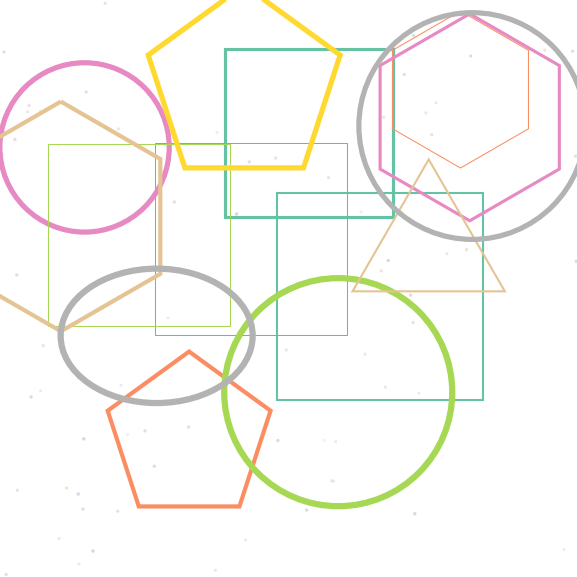[{"shape": "square", "thickness": 1.5, "radius": 0.73, "center": [0.535, 0.768]}, {"shape": "square", "thickness": 1, "radius": 0.89, "center": [0.658, 0.486]}, {"shape": "hexagon", "thickness": 0.5, "radius": 0.68, "center": [0.797, 0.844]}, {"shape": "pentagon", "thickness": 2, "radius": 0.74, "center": [0.327, 0.242]}, {"shape": "square", "thickness": 0.5, "radius": 0.83, "center": [0.435, 0.585]}, {"shape": "circle", "thickness": 2.5, "radius": 0.73, "center": [0.146, 0.744]}, {"shape": "hexagon", "thickness": 1.5, "radius": 0.9, "center": [0.813, 0.796]}, {"shape": "circle", "thickness": 3, "radius": 0.99, "center": [0.586, 0.32]}, {"shape": "square", "thickness": 0.5, "radius": 0.78, "center": [0.241, 0.592]}, {"shape": "pentagon", "thickness": 2.5, "radius": 0.87, "center": [0.423, 0.85]}, {"shape": "hexagon", "thickness": 2, "radius": 0.99, "center": [0.105, 0.624]}, {"shape": "triangle", "thickness": 1, "radius": 0.76, "center": [0.742, 0.571]}, {"shape": "circle", "thickness": 2.5, "radius": 0.98, "center": [0.818, 0.781]}, {"shape": "oval", "thickness": 3, "radius": 0.83, "center": [0.271, 0.418]}]